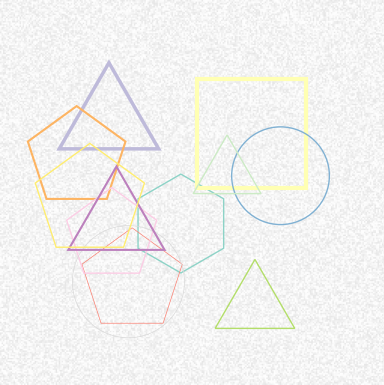[{"shape": "hexagon", "thickness": 1, "radius": 0.64, "center": [0.47, 0.419]}, {"shape": "square", "thickness": 3, "radius": 0.71, "center": [0.653, 0.653]}, {"shape": "triangle", "thickness": 2.5, "radius": 0.75, "center": [0.283, 0.688]}, {"shape": "pentagon", "thickness": 0.5, "radius": 0.69, "center": [0.343, 0.271]}, {"shape": "circle", "thickness": 1, "radius": 0.63, "center": [0.729, 0.544]}, {"shape": "pentagon", "thickness": 1.5, "radius": 0.67, "center": [0.199, 0.591]}, {"shape": "triangle", "thickness": 1, "radius": 0.6, "center": [0.662, 0.207]}, {"shape": "pentagon", "thickness": 1, "radius": 0.61, "center": [0.29, 0.39]}, {"shape": "circle", "thickness": 0.5, "radius": 0.73, "center": [0.334, 0.268]}, {"shape": "triangle", "thickness": 1.5, "radius": 0.72, "center": [0.302, 0.423]}, {"shape": "triangle", "thickness": 1, "radius": 0.51, "center": [0.59, 0.548]}, {"shape": "pentagon", "thickness": 1, "radius": 0.75, "center": [0.233, 0.478]}]